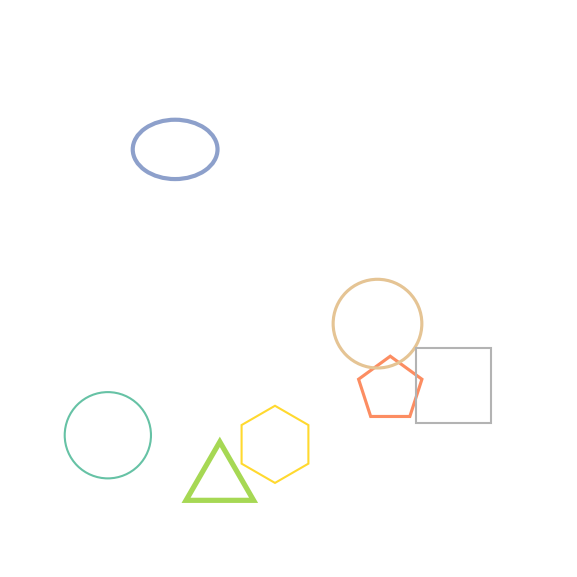[{"shape": "circle", "thickness": 1, "radius": 0.37, "center": [0.187, 0.245]}, {"shape": "pentagon", "thickness": 1.5, "radius": 0.29, "center": [0.676, 0.325]}, {"shape": "oval", "thickness": 2, "radius": 0.37, "center": [0.303, 0.74]}, {"shape": "triangle", "thickness": 2.5, "radius": 0.34, "center": [0.381, 0.167]}, {"shape": "hexagon", "thickness": 1, "radius": 0.33, "center": [0.476, 0.23]}, {"shape": "circle", "thickness": 1.5, "radius": 0.38, "center": [0.654, 0.439]}, {"shape": "square", "thickness": 1, "radius": 0.32, "center": [0.786, 0.332]}]